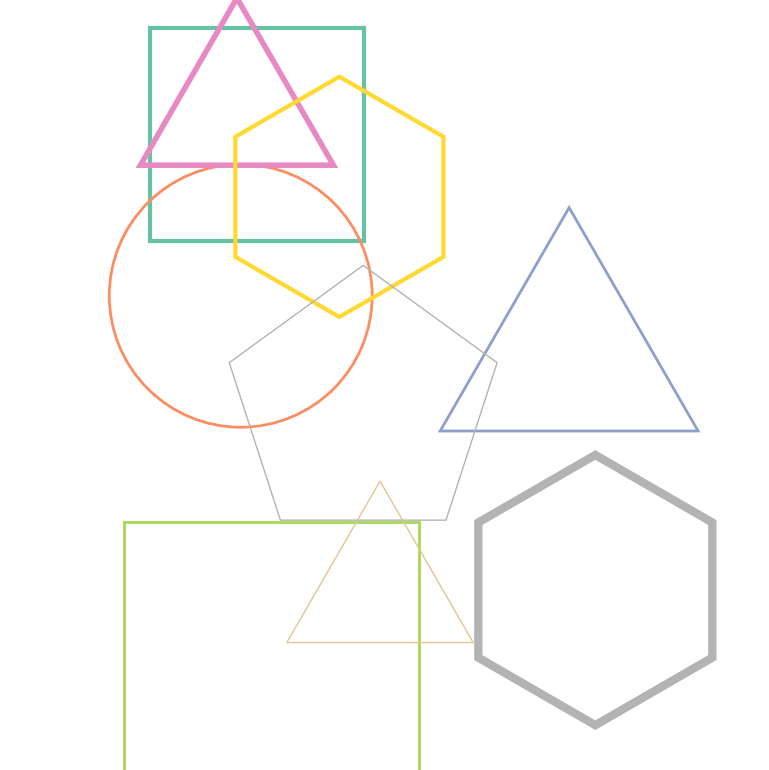[{"shape": "square", "thickness": 1.5, "radius": 0.69, "center": [0.334, 0.826]}, {"shape": "circle", "thickness": 1, "radius": 0.85, "center": [0.313, 0.616]}, {"shape": "triangle", "thickness": 1, "radius": 0.97, "center": [0.739, 0.537]}, {"shape": "triangle", "thickness": 2, "radius": 0.72, "center": [0.308, 0.858]}, {"shape": "square", "thickness": 1, "radius": 0.96, "center": [0.352, 0.13]}, {"shape": "hexagon", "thickness": 1.5, "radius": 0.78, "center": [0.441, 0.744]}, {"shape": "triangle", "thickness": 0.5, "radius": 0.7, "center": [0.494, 0.235]}, {"shape": "pentagon", "thickness": 0.5, "radius": 0.91, "center": [0.472, 0.472]}, {"shape": "hexagon", "thickness": 3, "radius": 0.88, "center": [0.773, 0.234]}]